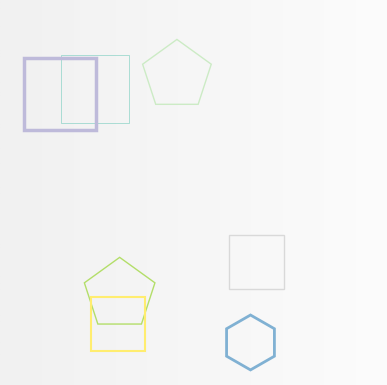[{"shape": "square", "thickness": 0.5, "radius": 0.44, "center": [0.244, 0.769]}, {"shape": "square", "thickness": 2.5, "radius": 0.47, "center": [0.154, 0.755]}, {"shape": "hexagon", "thickness": 2, "radius": 0.36, "center": [0.646, 0.11]}, {"shape": "pentagon", "thickness": 1, "radius": 0.48, "center": [0.309, 0.236]}, {"shape": "square", "thickness": 1, "radius": 0.35, "center": [0.662, 0.319]}, {"shape": "pentagon", "thickness": 1, "radius": 0.47, "center": [0.457, 0.804]}, {"shape": "square", "thickness": 1.5, "radius": 0.35, "center": [0.304, 0.159]}]